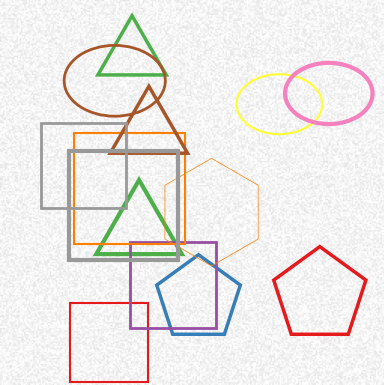[{"shape": "square", "thickness": 1.5, "radius": 0.51, "center": [0.283, 0.111]}, {"shape": "pentagon", "thickness": 2.5, "radius": 0.63, "center": [0.831, 0.234]}, {"shape": "pentagon", "thickness": 2.5, "radius": 0.57, "center": [0.516, 0.224]}, {"shape": "triangle", "thickness": 3, "radius": 0.64, "center": [0.361, 0.404]}, {"shape": "triangle", "thickness": 2.5, "radius": 0.51, "center": [0.343, 0.857]}, {"shape": "square", "thickness": 2, "radius": 0.56, "center": [0.45, 0.26]}, {"shape": "square", "thickness": 1.5, "radius": 0.72, "center": [0.336, 0.51]}, {"shape": "hexagon", "thickness": 0.5, "radius": 0.7, "center": [0.549, 0.449]}, {"shape": "oval", "thickness": 1.5, "radius": 0.56, "center": [0.726, 0.729]}, {"shape": "oval", "thickness": 2, "radius": 0.66, "center": [0.298, 0.79]}, {"shape": "triangle", "thickness": 2.5, "radius": 0.58, "center": [0.387, 0.66]}, {"shape": "oval", "thickness": 3, "radius": 0.57, "center": [0.854, 0.757]}, {"shape": "square", "thickness": 2, "radius": 0.55, "center": [0.217, 0.57]}, {"shape": "square", "thickness": 3, "radius": 0.71, "center": [0.321, 0.465]}]